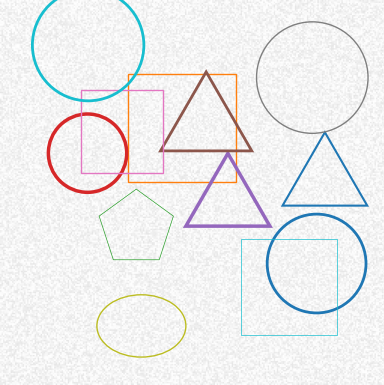[{"shape": "triangle", "thickness": 1.5, "radius": 0.63, "center": [0.844, 0.529]}, {"shape": "circle", "thickness": 2, "radius": 0.64, "center": [0.822, 0.316]}, {"shape": "square", "thickness": 1, "radius": 0.7, "center": [0.473, 0.667]}, {"shape": "pentagon", "thickness": 0.5, "radius": 0.51, "center": [0.354, 0.407]}, {"shape": "circle", "thickness": 2.5, "radius": 0.51, "center": [0.227, 0.602]}, {"shape": "triangle", "thickness": 2.5, "radius": 0.63, "center": [0.592, 0.476]}, {"shape": "triangle", "thickness": 2, "radius": 0.68, "center": [0.535, 0.676]}, {"shape": "square", "thickness": 1, "radius": 0.54, "center": [0.317, 0.658]}, {"shape": "circle", "thickness": 1, "radius": 0.72, "center": [0.811, 0.798]}, {"shape": "oval", "thickness": 1, "radius": 0.58, "center": [0.367, 0.153]}, {"shape": "square", "thickness": 0.5, "radius": 0.62, "center": [0.751, 0.255]}, {"shape": "circle", "thickness": 2, "radius": 0.72, "center": [0.229, 0.883]}]